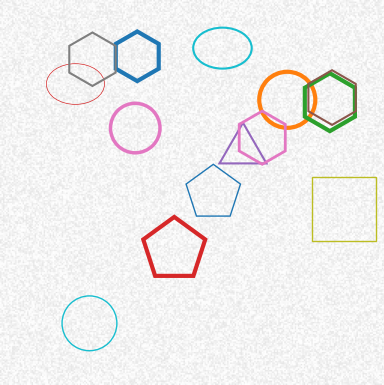[{"shape": "hexagon", "thickness": 3, "radius": 0.32, "center": [0.356, 0.854]}, {"shape": "pentagon", "thickness": 1, "radius": 0.37, "center": [0.554, 0.499]}, {"shape": "circle", "thickness": 3, "radius": 0.36, "center": [0.746, 0.741]}, {"shape": "hexagon", "thickness": 3, "radius": 0.38, "center": [0.857, 0.735]}, {"shape": "pentagon", "thickness": 3, "radius": 0.42, "center": [0.453, 0.352]}, {"shape": "oval", "thickness": 0.5, "radius": 0.38, "center": [0.196, 0.782]}, {"shape": "triangle", "thickness": 1.5, "radius": 0.35, "center": [0.631, 0.611]}, {"shape": "hexagon", "thickness": 1.5, "radius": 0.35, "center": [0.863, 0.747]}, {"shape": "hexagon", "thickness": 2, "radius": 0.35, "center": [0.681, 0.642]}, {"shape": "circle", "thickness": 2.5, "radius": 0.32, "center": [0.351, 0.667]}, {"shape": "hexagon", "thickness": 1.5, "radius": 0.35, "center": [0.24, 0.846]}, {"shape": "square", "thickness": 1, "radius": 0.42, "center": [0.894, 0.457]}, {"shape": "circle", "thickness": 1, "radius": 0.36, "center": [0.232, 0.16]}, {"shape": "oval", "thickness": 1.5, "radius": 0.38, "center": [0.578, 0.875]}]